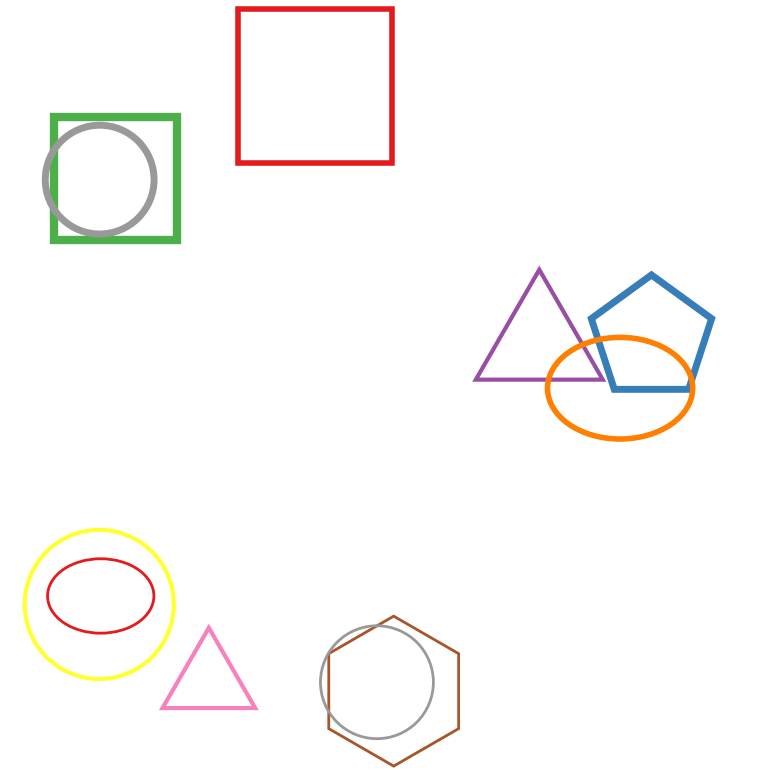[{"shape": "oval", "thickness": 1, "radius": 0.35, "center": [0.131, 0.226]}, {"shape": "square", "thickness": 2, "radius": 0.5, "center": [0.409, 0.888]}, {"shape": "pentagon", "thickness": 2.5, "radius": 0.41, "center": [0.846, 0.561]}, {"shape": "square", "thickness": 3, "radius": 0.4, "center": [0.15, 0.768]}, {"shape": "triangle", "thickness": 1.5, "radius": 0.48, "center": [0.7, 0.555]}, {"shape": "oval", "thickness": 2, "radius": 0.47, "center": [0.805, 0.496]}, {"shape": "circle", "thickness": 1.5, "radius": 0.48, "center": [0.129, 0.215]}, {"shape": "hexagon", "thickness": 1, "radius": 0.49, "center": [0.511, 0.102]}, {"shape": "triangle", "thickness": 1.5, "radius": 0.35, "center": [0.271, 0.115]}, {"shape": "circle", "thickness": 1, "radius": 0.37, "center": [0.49, 0.114]}, {"shape": "circle", "thickness": 2.5, "radius": 0.35, "center": [0.129, 0.767]}]